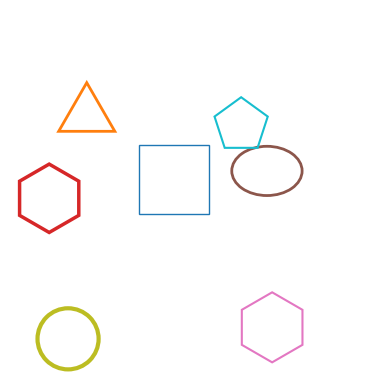[{"shape": "square", "thickness": 1, "radius": 0.45, "center": [0.451, 0.534]}, {"shape": "triangle", "thickness": 2, "radius": 0.42, "center": [0.225, 0.701]}, {"shape": "hexagon", "thickness": 2.5, "radius": 0.44, "center": [0.128, 0.485]}, {"shape": "oval", "thickness": 2, "radius": 0.46, "center": [0.693, 0.556]}, {"shape": "hexagon", "thickness": 1.5, "radius": 0.45, "center": [0.707, 0.15]}, {"shape": "circle", "thickness": 3, "radius": 0.4, "center": [0.177, 0.12]}, {"shape": "pentagon", "thickness": 1.5, "radius": 0.36, "center": [0.626, 0.675]}]